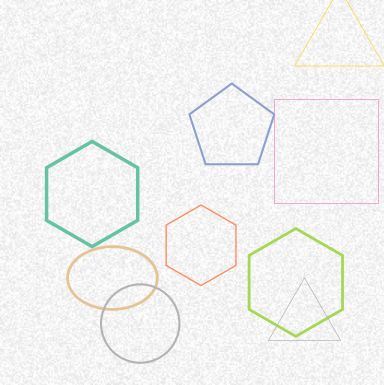[{"shape": "hexagon", "thickness": 2.5, "radius": 0.68, "center": [0.239, 0.496]}, {"shape": "hexagon", "thickness": 1, "radius": 0.52, "center": [0.522, 0.363]}, {"shape": "pentagon", "thickness": 1.5, "radius": 0.58, "center": [0.602, 0.667]}, {"shape": "square", "thickness": 0.5, "radius": 0.68, "center": [0.847, 0.607]}, {"shape": "hexagon", "thickness": 2, "radius": 0.7, "center": [0.768, 0.266]}, {"shape": "triangle", "thickness": 0.5, "radius": 0.67, "center": [0.882, 0.896]}, {"shape": "oval", "thickness": 2, "radius": 0.58, "center": [0.292, 0.278]}, {"shape": "triangle", "thickness": 0.5, "radius": 0.54, "center": [0.791, 0.17]}, {"shape": "circle", "thickness": 1.5, "radius": 0.51, "center": [0.364, 0.16]}]